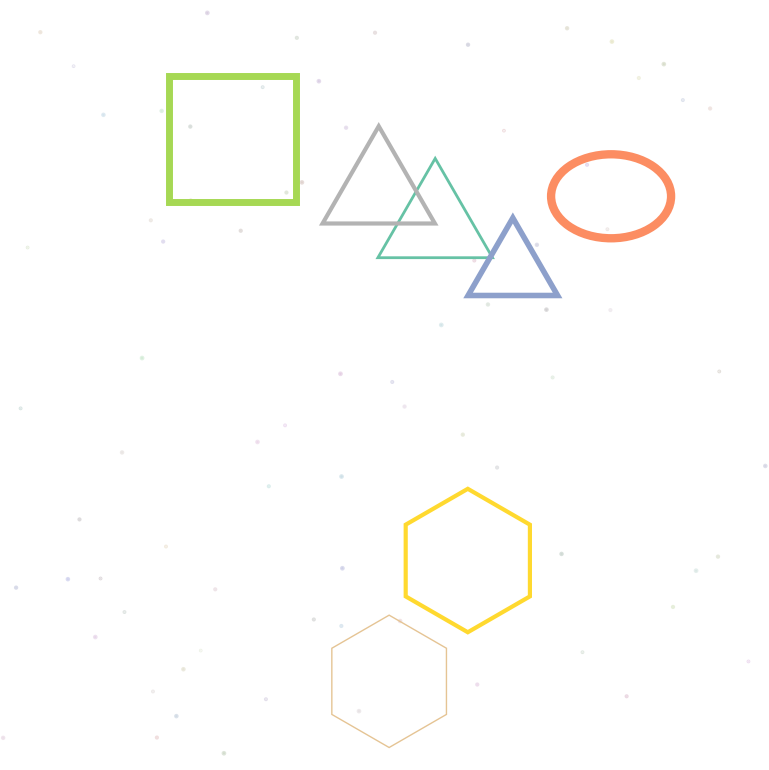[{"shape": "triangle", "thickness": 1, "radius": 0.43, "center": [0.565, 0.708]}, {"shape": "oval", "thickness": 3, "radius": 0.39, "center": [0.794, 0.745]}, {"shape": "triangle", "thickness": 2, "radius": 0.34, "center": [0.666, 0.65]}, {"shape": "square", "thickness": 2.5, "radius": 0.41, "center": [0.302, 0.82]}, {"shape": "hexagon", "thickness": 1.5, "radius": 0.47, "center": [0.608, 0.272]}, {"shape": "hexagon", "thickness": 0.5, "radius": 0.43, "center": [0.505, 0.115]}, {"shape": "triangle", "thickness": 1.5, "radius": 0.42, "center": [0.492, 0.752]}]